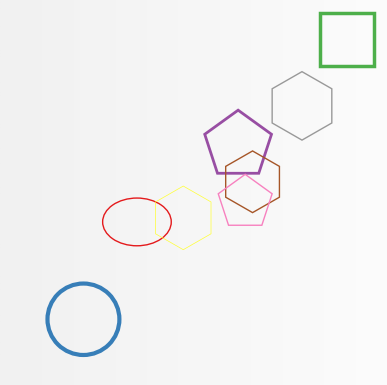[{"shape": "oval", "thickness": 1, "radius": 0.44, "center": [0.353, 0.424]}, {"shape": "circle", "thickness": 3, "radius": 0.46, "center": [0.215, 0.171]}, {"shape": "square", "thickness": 2.5, "radius": 0.35, "center": [0.895, 0.897]}, {"shape": "pentagon", "thickness": 2, "radius": 0.45, "center": [0.615, 0.623]}, {"shape": "hexagon", "thickness": 0.5, "radius": 0.41, "center": [0.473, 0.434]}, {"shape": "hexagon", "thickness": 1, "radius": 0.4, "center": [0.652, 0.528]}, {"shape": "pentagon", "thickness": 1, "radius": 0.37, "center": [0.633, 0.474]}, {"shape": "hexagon", "thickness": 1, "radius": 0.44, "center": [0.779, 0.725]}]